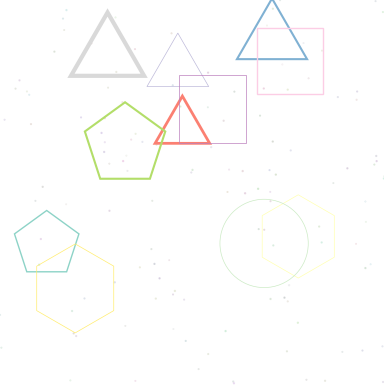[{"shape": "pentagon", "thickness": 1, "radius": 0.44, "center": [0.121, 0.365]}, {"shape": "hexagon", "thickness": 0.5, "radius": 0.54, "center": [0.775, 0.386]}, {"shape": "triangle", "thickness": 0.5, "radius": 0.46, "center": [0.462, 0.821]}, {"shape": "triangle", "thickness": 2, "radius": 0.41, "center": [0.474, 0.669]}, {"shape": "triangle", "thickness": 1.5, "radius": 0.53, "center": [0.707, 0.899]}, {"shape": "pentagon", "thickness": 1.5, "radius": 0.55, "center": [0.325, 0.625]}, {"shape": "square", "thickness": 1, "radius": 0.43, "center": [0.754, 0.841]}, {"shape": "triangle", "thickness": 3, "radius": 0.55, "center": [0.279, 0.858]}, {"shape": "square", "thickness": 0.5, "radius": 0.44, "center": [0.552, 0.717]}, {"shape": "circle", "thickness": 0.5, "radius": 0.57, "center": [0.686, 0.368]}, {"shape": "hexagon", "thickness": 0.5, "radius": 0.58, "center": [0.195, 0.251]}]